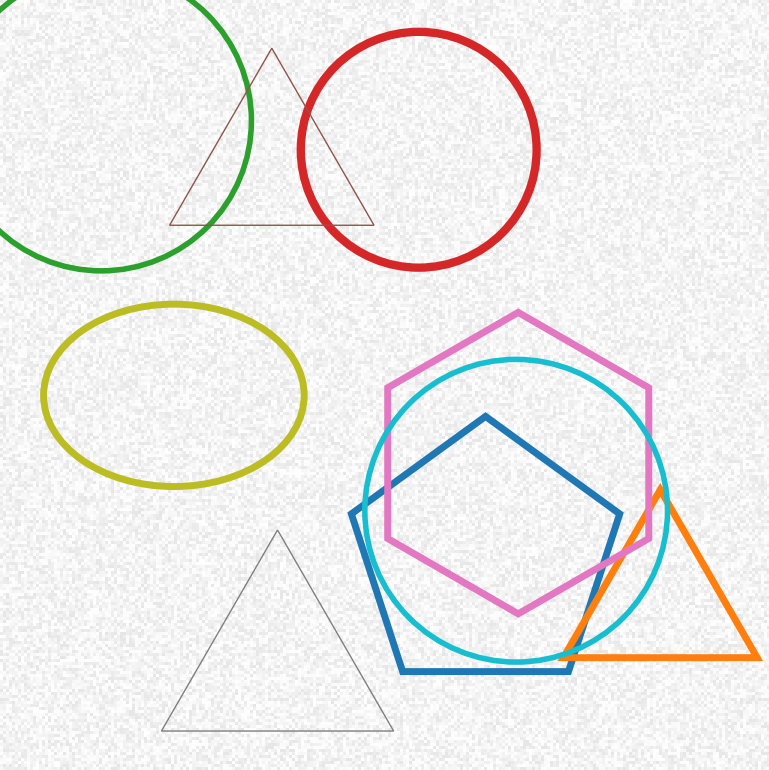[{"shape": "pentagon", "thickness": 2.5, "radius": 0.92, "center": [0.631, 0.276]}, {"shape": "triangle", "thickness": 2.5, "radius": 0.73, "center": [0.857, 0.219]}, {"shape": "circle", "thickness": 2, "radius": 0.97, "center": [0.132, 0.843]}, {"shape": "circle", "thickness": 3, "radius": 0.77, "center": [0.544, 0.806]}, {"shape": "triangle", "thickness": 0.5, "radius": 0.77, "center": [0.353, 0.784]}, {"shape": "hexagon", "thickness": 2.5, "radius": 0.98, "center": [0.673, 0.399]}, {"shape": "triangle", "thickness": 0.5, "radius": 0.87, "center": [0.36, 0.138]}, {"shape": "oval", "thickness": 2.5, "radius": 0.85, "center": [0.226, 0.487]}, {"shape": "circle", "thickness": 2, "radius": 0.98, "center": [0.67, 0.337]}]